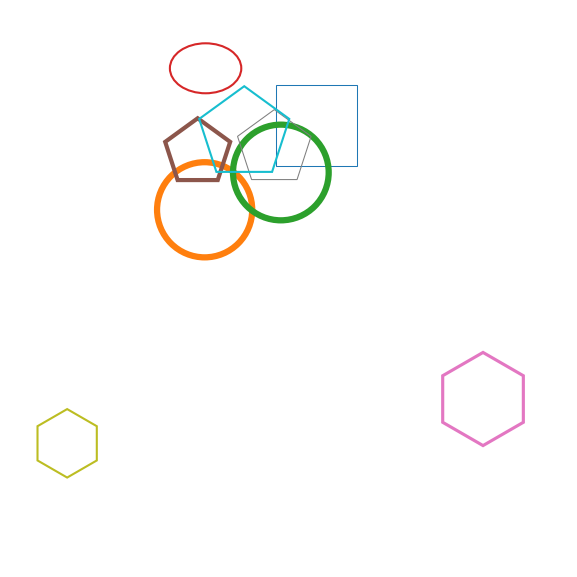[{"shape": "square", "thickness": 0.5, "radius": 0.35, "center": [0.548, 0.782]}, {"shape": "circle", "thickness": 3, "radius": 0.41, "center": [0.354, 0.636]}, {"shape": "circle", "thickness": 3, "radius": 0.41, "center": [0.486, 0.7]}, {"shape": "oval", "thickness": 1, "radius": 0.31, "center": [0.356, 0.881]}, {"shape": "pentagon", "thickness": 2, "radius": 0.3, "center": [0.342, 0.735]}, {"shape": "hexagon", "thickness": 1.5, "radius": 0.4, "center": [0.836, 0.308]}, {"shape": "pentagon", "thickness": 0.5, "radius": 0.33, "center": [0.475, 0.742]}, {"shape": "hexagon", "thickness": 1, "radius": 0.3, "center": [0.116, 0.231]}, {"shape": "pentagon", "thickness": 1, "radius": 0.41, "center": [0.423, 0.768]}]